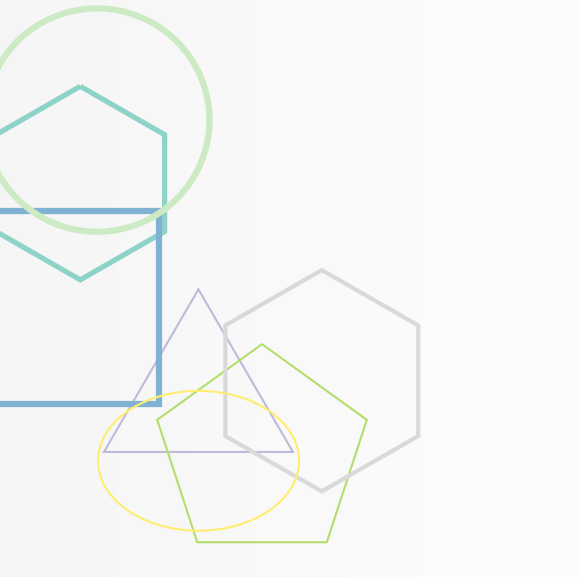[{"shape": "hexagon", "thickness": 2.5, "radius": 0.84, "center": [0.138, 0.682]}, {"shape": "triangle", "thickness": 1, "radius": 0.94, "center": [0.341, 0.31]}, {"shape": "square", "thickness": 3, "radius": 0.83, "center": [0.107, 0.467]}, {"shape": "pentagon", "thickness": 1, "radius": 0.95, "center": [0.451, 0.214]}, {"shape": "hexagon", "thickness": 2, "radius": 0.96, "center": [0.554, 0.34]}, {"shape": "circle", "thickness": 3, "radius": 0.97, "center": [0.167, 0.791]}, {"shape": "oval", "thickness": 1, "radius": 0.87, "center": [0.342, 0.201]}]